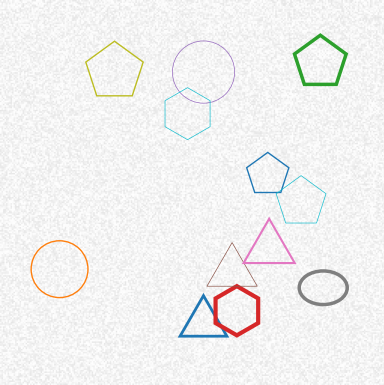[{"shape": "pentagon", "thickness": 1, "radius": 0.29, "center": [0.695, 0.547]}, {"shape": "triangle", "thickness": 2, "radius": 0.35, "center": [0.529, 0.162]}, {"shape": "circle", "thickness": 1, "radius": 0.37, "center": [0.155, 0.301]}, {"shape": "pentagon", "thickness": 2.5, "radius": 0.35, "center": [0.832, 0.838]}, {"shape": "hexagon", "thickness": 3, "radius": 0.32, "center": [0.615, 0.193]}, {"shape": "circle", "thickness": 0.5, "radius": 0.4, "center": [0.529, 0.813]}, {"shape": "triangle", "thickness": 0.5, "radius": 0.38, "center": [0.603, 0.294]}, {"shape": "triangle", "thickness": 1.5, "radius": 0.38, "center": [0.699, 0.355]}, {"shape": "oval", "thickness": 2.5, "radius": 0.31, "center": [0.84, 0.253]}, {"shape": "pentagon", "thickness": 1, "radius": 0.39, "center": [0.297, 0.815]}, {"shape": "hexagon", "thickness": 0.5, "radius": 0.34, "center": [0.487, 0.705]}, {"shape": "pentagon", "thickness": 0.5, "radius": 0.34, "center": [0.782, 0.476]}]